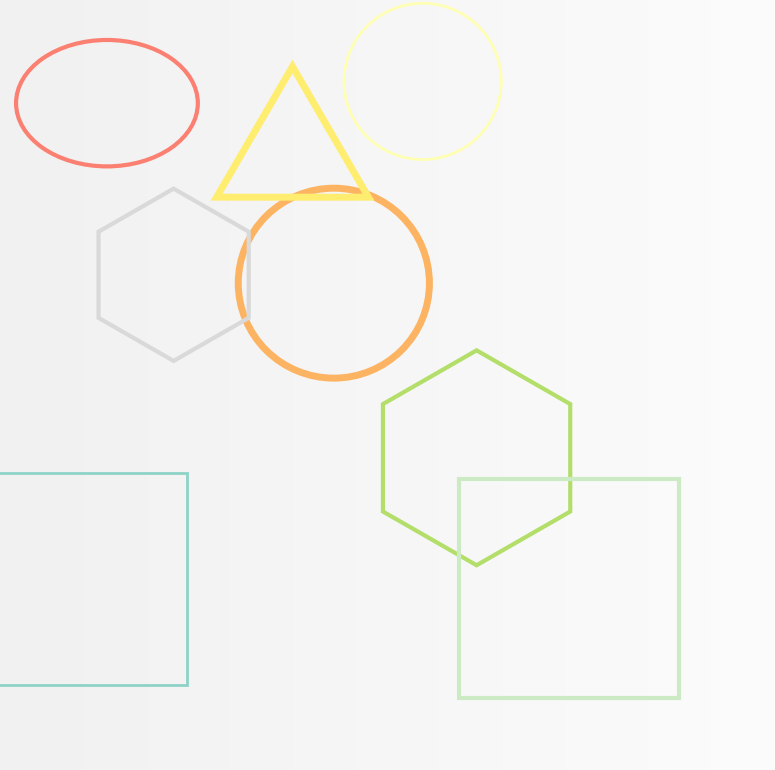[{"shape": "square", "thickness": 1, "radius": 0.69, "center": [0.104, 0.248]}, {"shape": "circle", "thickness": 1, "radius": 0.51, "center": [0.545, 0.894]}, {"shape": "oval", "thickness": 1.5, "radius": 0.59, "center": [0.138, 0.866]}, {"shape": "circle", "thickness": 2.5, "radius": 0.62, "center": [0.431, 0.632]}, {"shape": "hexagon", "thickness": 1.5, "radius": 0.7, "center": [0.615, 0.405]}, {"shape": "hexagon", "thickness": 1.5, "radius": 0.56, "center": [0.224, 0.643]}, {"shape": "square", "thickness": 1.5, "radius": 0.71, "center": [0.734, 0.236]}, {"shape": "triangle", "thickness": 2.5, "radius": 0.57, "center": [0.377, 0.8]}]